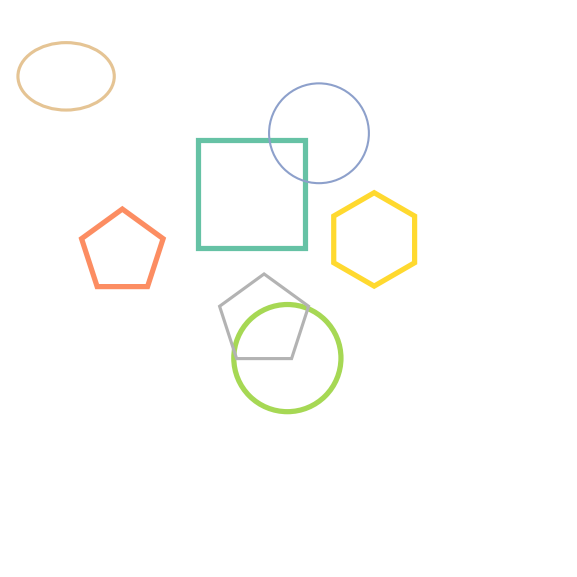[{"shape": "square", "thickness": 2.5, "radius": 0.47, "center": [0.435, 0.663]}, {"shape": "pentagon", "thickness": 2.5, "radius": 0.37, "center": [0.212, 0.563]}, {"shape": "circle", "thickness": 1, "radius": 0.43, "center": [0.552, 0.768]}, {"shape": "circle", "thickness": 2.5, "radius": 0.46, "center": [0.498, 0.379]}, {"shape": "hexagon", "thickness": 2.5, "radius": 0.4, "center": [0.648, 0.585]}, {"shape": "oval", "thickness": 1.5, "radius": 0.42, "center": [0.114, 0.867]}, {"shape": "pentagon", "thickness": 1.5, "radius": 0.41, "center": [0.457, 0.444]}]